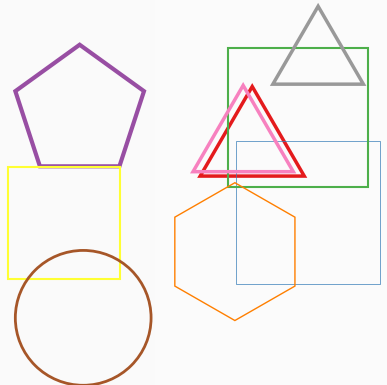[{"shape": "triangle", "thickness": 2.5, "radius": 0.78, "center": [0.651, 0.62]}, {"shape": "square", "thickness": 0.5, "radius": 0.93, "center": [0.795, 0.447]}, {"shape": "square", "thickness": 1.5, "radius": 0.9, "center": [0.769, 0.695]}, {"shape": "pentagon", "thickness": 3, "radius": 0.87, "center": [0.206, 0.709]}, {"shape": "hexagon", "thickness": 1, "radius": 0.89, "center": [0.606, 0.346]}, {"shape": "square", "thickness": 1.5, "radius": 0.72, "center": [0.165, 0.421]}, {"shape": "circle", "thickness": 2, "radius": 0.88, "center": [0.215, 0.174]}, {"shape": "triangle", "thickness": 2.5, "radius": 0.75, "center": [0.627, 0.629]}, {"shape": "triangle", "thickness": 2.5, "radius": 0.67, "center": [0.821, 0.849]}]